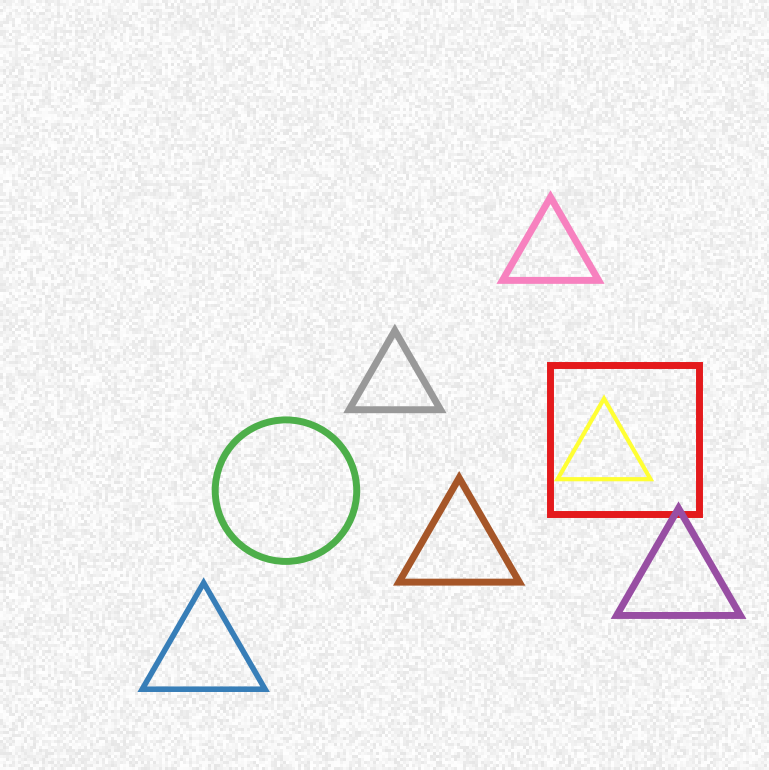[{"shape": "square", "thickness": 2.5, "radius": 0.48, "center": [0.812, 0.429]}, {"shape": "triangle", "thickness": 2, "radius": 0.46, "center": [0.264, 0.151]}, {"shape": "circle", "thickness": 2.5, "radius": 0.46, "center": [0.371, 0.363]}, {"shape": "triangle", "thickness": 2.5, "radius": 0.46, "center": [0.881, 0.247]}, {"shape": "triangle", "thickness": 1.5, "radius": 0.35, "center": [0.784, 0.413]}, {"shape": "triangle", "thickness": 2.5, "radius": 0.45, "center": [0.596, 0.289]}, {"shape": "triangle", "thickness": 2.5, "radius": 0.36, "center": [0.715, 0.672]}, {"shape": "triangle", "thickness": 2.5, "radius": 0.34, "center": [0.513, 0.502]}]